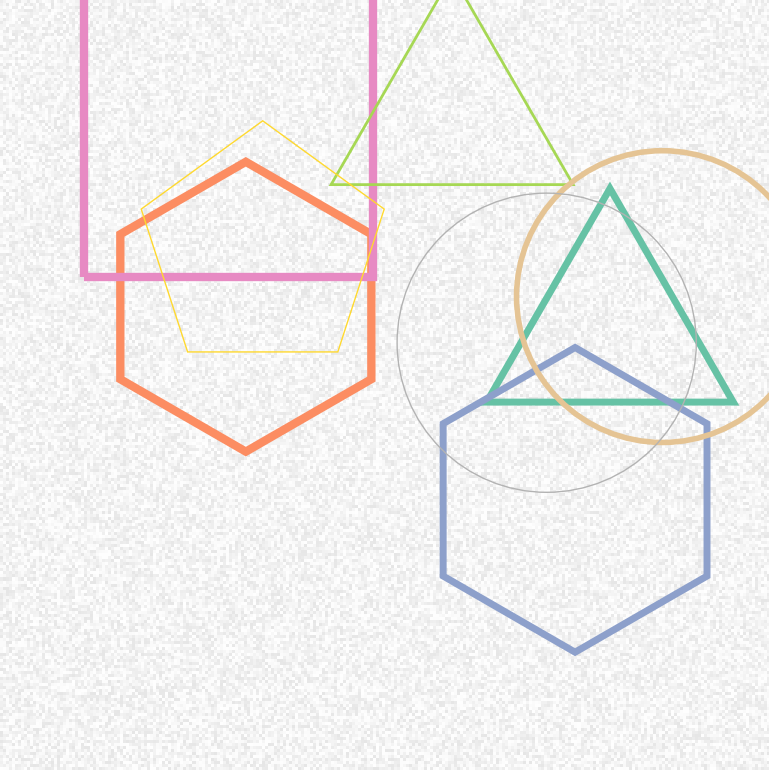[{"shape": "triangle", "thickness": 2.5, "radius": 0.92, "center": [0.792, 0.57]}, {"shape": "hexagon", "thickness": 3, "radius": 0.94, "center": [0.319, 0.602]}, {"shape": "hexagon", "thickness": 2.5, "radius": 0.99, "center": [0.747, 0.351]}, {"shape": "square", "thickness": 3, "radius": 0.94, "center": [0.297, 0.828]}, {"shape": "triangle", "thickness": 1, "radius": 0.91, "center": [0.587, 0.851]}, {"shape": "pentagon", "thickness": 0.5, "radius": 0.83, "center": [0.341, 0.677]}, {"shape": "circle", "thickness": 2, "radius": 0.95, "center": [0.86, 0.615]}, {"shape": "circle", "thickness": 0.5, "radius": 0.97, "center": [0.71, 0.555]}]